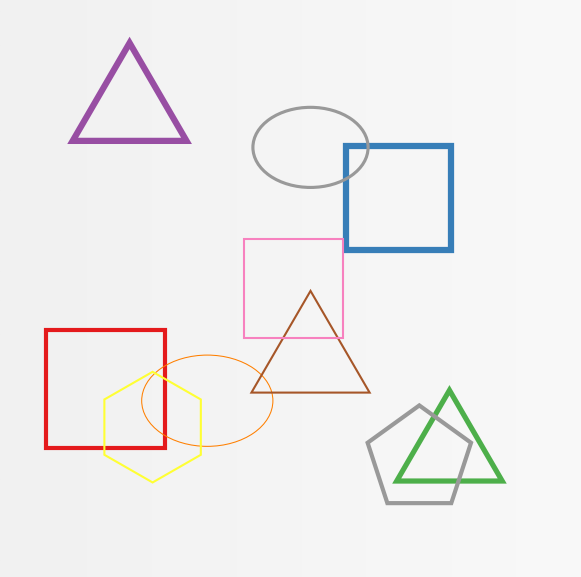[{"shape": "square", "thickness": 2, "radius": 0.51, "center": [0.182, 0.326]}, {"shape": "square", "thickness": 3, "radius": 0.45, "center": [0.685, 0.656]}, {"shape": "triangle", "thickness": 2.5, "radius": 0.52, "center": [0.773, 0.219]}, {"shape": "triangle", "thickness": 3, "radius": 0.57, "center": [0.223, 0.812]}, {"shape": "oval", "thickness": 0.5, "radius": 0.56, "center": [0.357, 0.305]}, {"shape": "hexagon", "thickness": 1, "radius": 0.48, "center": [0.263, 0.26]}, {"shape": "triangle", "thickness": 1, "radius": 0.59, "center": [0.534, 0.378]}, {"shape": "square", "thickness": 1, "radius": 0.43, "center": [0.505, 0.5]}, {"shape": "pentagon", "thickness": 2, "radius": 0.47, "center": [0.721, 0.204]}, {"shape": "oval", "thickness": 1.5, "radius": 0.5, "center": [0.534, 0.744]}]